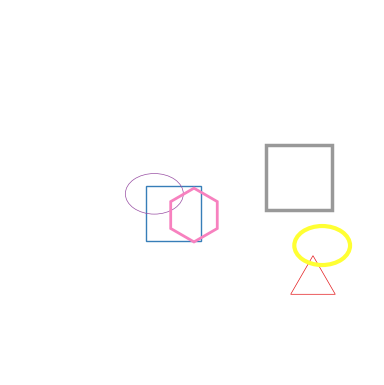[{"shape": "triangle", "thickness": 0.5, "radius": 0.33, "center": [0.813, 0.269]}, {"shape": "square", "thickness": 1, "radius": 0.36, "center": [0.451, 0.445]}, {"shape": "oval", "thickness": 0.5, "radius": 0.38, "center": [0.401, 0.497]}, {"shape": "oval", "thickness": 3, "radius": 0.36, "center": [0.837, 0.362]}, {"shape": "hexagon", "thickness": 2, "radius": 0.35, "center": [0.504, 0.441]}, {"shape": "square", "thickness": 2.5, "radius": 0.43, "center": [0.777, 0.539]}]